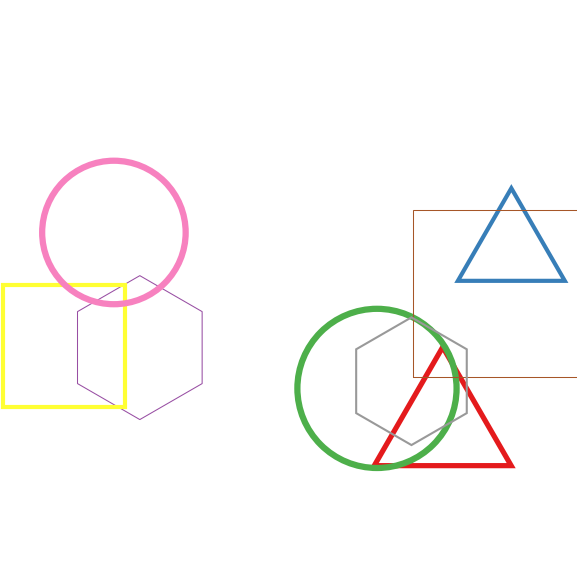[{"shape": "triangle", "thickness": 2.5, "radius": 0.68, "center": [0.767, 0.261]}, {"shape": "triangle", "thickness": 2, "radius": 0.53, "center": [0.885, 0.566]}, {"shape": "circle", "thickness": 3, "radius": 0.69, "center": [0.653, 0.327]}, {"shape": "hexagon", "thickness": 0.5, "radius": 0.62, "center": [0.242, 0.397]}, {"shape": "square", "thickness": 2, "radius": 0.53, "center": [0.11, 0.401]}, {"shape": "square", "thickness": 0.5, "radius": 0.72, "center": [0.86, 0.491]}, {"shape": "circle", "thickness": 3, "radius": 0.62, "center": [0.197, 0.597]}, {"shape": "hexagon", "thickness": 1, "radius": 0.55, "center": [0.712, 0.339]}]